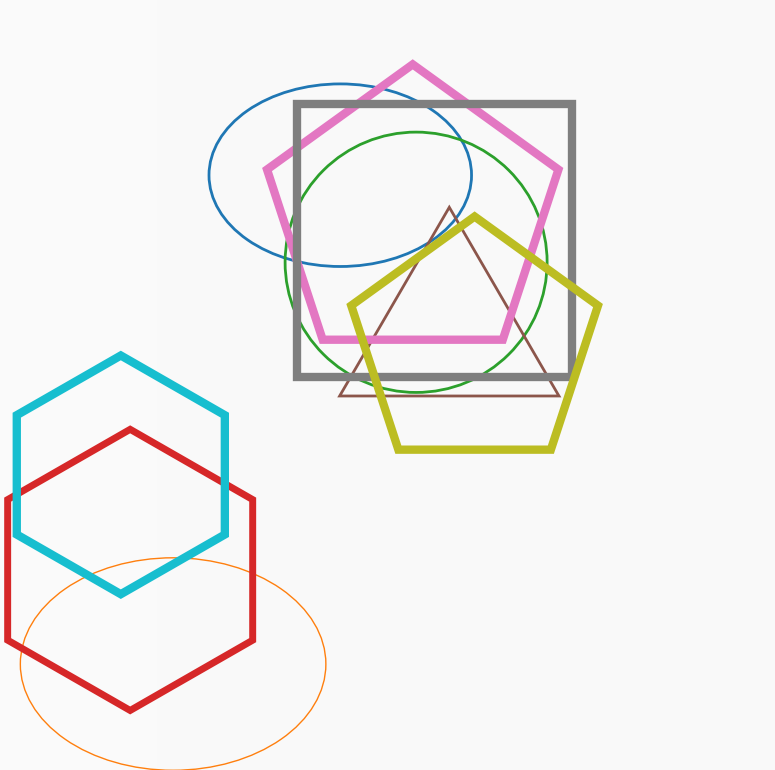[{"shape": "oval", "thickness": 1, "radius": 0.85, "center": [0.439, 0.772]}, {"shape": "oval", "thickness": 0.5, "radius": 0.99, "center": [0.223, 0.138]}, {"shape": "circle", "thickness": 1, "radius": 0.85, "center": [0.537, 0.659]}, {"shape": "hexagon", "thickness": 2.5, "radius": 0.91, "center": [0.168, 0.26]}, {"shape": "triangle", "thickness": 1, "radius": 0.82, "center": [0.58, 0.567]}, {"shape": "pentagon", "thickness": 3, "radius": 0.99, "center": [0.533, 0.719]}, {"shape": "square", "thickness": 3, "radius": 0.89, "center": [0.561, 0.687]}, {"shape": "pentagon", "thickness": 3, "radius": 0.84, "center": [0.612, 0.551]}, {"shape": "hexagon", "thickness": 3, "radius": 0.77, "center": [0.156, 0.383]}]